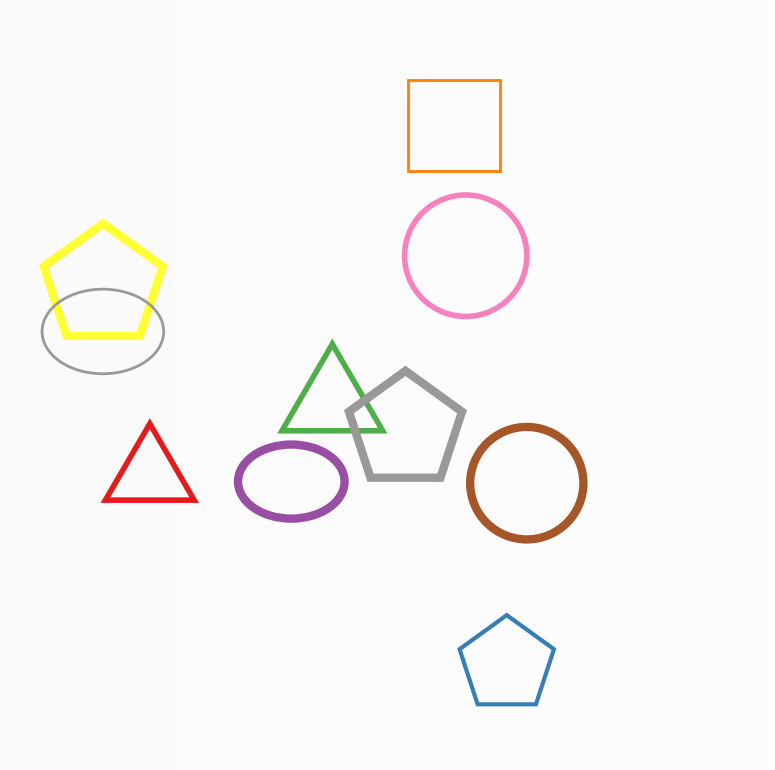[{"shape": "triangle", "thickness": 2, "radius": 0.33, "center": [0.193, 0.384]}, {"shape": "pentagon", "thickness": 1.5, "radius": 0.32, "center": [0.654, 0.137]}, {"shape": "triangle", "thickness": 2, "radius": 0.38, "center": [0.429, 0.478]}, {"shape": "oval", "thickness": 3, "radius": 0.34, "center": [0.376, 0.375]}, {"shape": "square", "thickness": 1, "radius": 0.3, "center": [0.586, 0.838]}, {"shape": "pentagon", "thickness": 3, "radius": 0.4, "center": [0.133, 0.629]}, {"shape": "circle", "thickness": 3, "radius": 0.37, "center": [0.68, 0.372]}, {"shape": "circle", "thickness": 2, "radius": 0.39, "center": [0.601, 0.668]}, {"shape": "pentagon", "thickness": 3, "radius": 0.38, "center": [0.523, 0.442]}, {"shape": "oval", "thickness": 1, "radius": 0.39, "center": [0.133, 0.57]}]